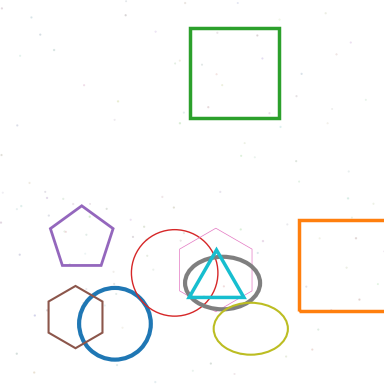[{"shape": "circle", "thickness": 3, "radius": 0.47, "center": [0.299, 0.159]}, {"shape": "square", "thickness": 2.5, "radius": 0.59, "center": [0.895, 0.309]}, {"shape": "square", "thickness": 2.5, "radius": 0.58, "center": [0.609, 0.81]}, {"shape": "circle", "thickness": 1, "radius": 0.56, "center": [0.454, 0.291]}, {"shape": "pentagon", "thickness": 2, "radius": 0.43, "center": [0.212, 0.38]}, {"shape": "hexagon", "thickness": 1.5, "radius": 0.4, "center": [0.196, 0.176]}, {"shape": "hexagon", "thickness": 0.5, "radius": 0.54, "center": [0.561, 0.299]}, {"shape": "oval", "thickness": 3, "radius": 0.49, "center": [0.578, 0.265]}, {"shape": "oval", "thickness": 1.5, "radius": 0.48, "center": [0.651, 0.146]}, {"shape": "triangle", "thickness": 2.5, "radius": 0.41, "center": [0.562, 0.269]}]